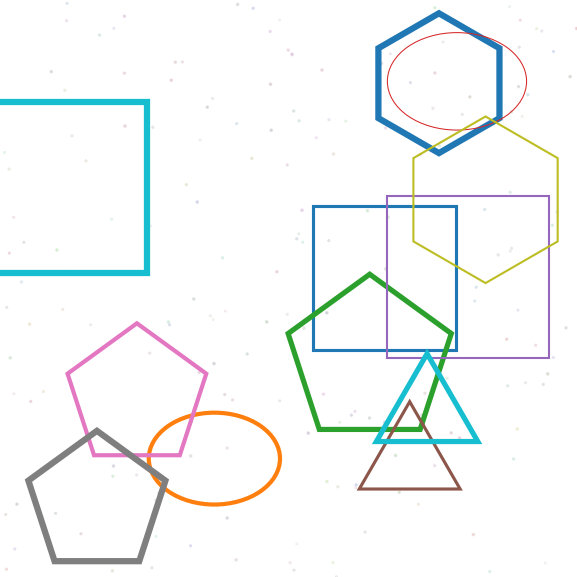[{"shape": "hexagon", "thickness": 3, "radius": 0.61, "center": [0.76, 0.855]}, {"shape": "square", "thickness": 1.5, "radius": 0.62, "center": [0.666, 0.518]}, {"shape": "oval", "thickness": 2, "radius": 0.57, "center": [0.371, 0.205]}, {"shape": "pentagon", "thickness": 2.5, "radius": 0.74, "center": [0.64, 0.376]}, {"shape": "oval", "thickness": 0.5, "radius": 0.6, "center": [0.791, 0.858]}, {"shape": "square", "thickness": 1, "radius": 0.7, "center": [0.81, 0.519]}, {"shape": "triangle", "thickness": 1.5, "radius": 0.5, "center": [0.709, 0.203]}, {"shape": "pentagon", "thickness": 2, "radius": 0.63, "center": [0.237, 0.313]}, {"shape": "pentagon", "thickness": 3, "radius": 0.62, "center": [0.168, 0.128]}, {"shape": "hexagon", "thickness": 1, "radius": 0.72, "center": [0.841, 0.653]}, {"shape": "triangle", "thickness": 2.5, "radius": 0.51, "center": [0.74, 0.285]}, {"shape": "square", "thickness": 3, "radius": 0.74, "center": [0.107, 0.674]}]